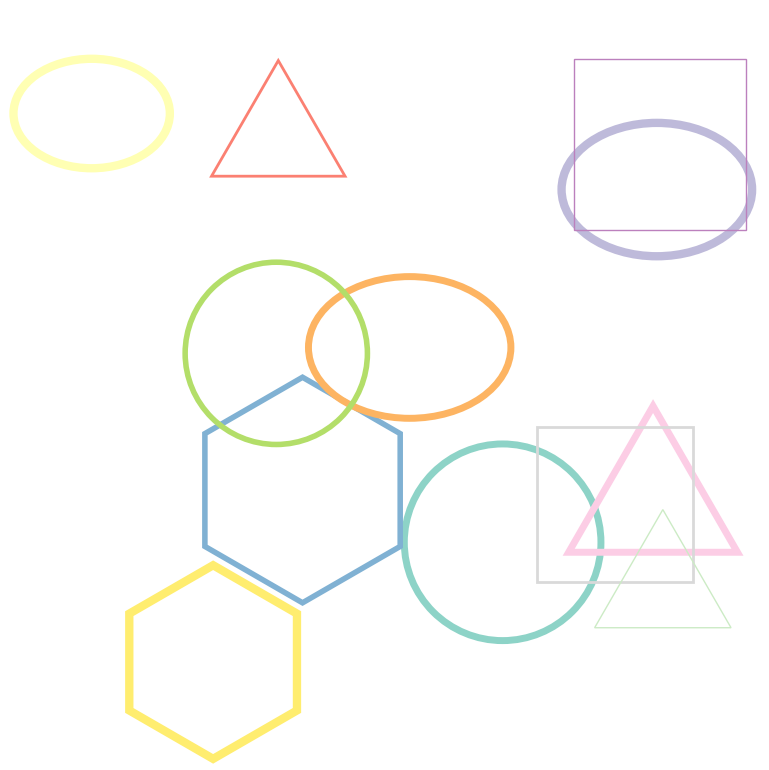[{"shape": "circle", "thickness": 2.5, "radius": 0.64, "center": [0.653, 0.296]}, {"shape": "oval", "thickness": 3, "radius": 0.51, "center": [0.119, 0.853]}, {"shape": "oval", "thickness": 3, "radius": 0.62, "center": [0.853, 0.754]}, {"shape": "triangle", "thickness": 1, "radius": 0.5, "center": [0.361, 0.821]}, {"shape": "hexagon", "thickness": 2, "radius": 0.73, "center": [0.393, 0.364]}, {"shape": "oval", "thickness": 2.5, "radius": 0.66, "center": [0.532, 0.549]}, {"shape": "circle", "thickness": 2, "radius": 0.59, "center": [0.359, 0.541]}, {"shape": "triangle", "thickness": 2.5, "radius": 0.63, "center": [0.848, 0.346]}, {"shape": "square", "thickness": 1, "radius": 0.5, "center": [0.799, 0.345]}, {"shape": "square", "thickness": 0.5, "radius": 0.56, "center": [0.857, 0.812]}, {"shape": "triangle", "thickness": 0.5, "radius": 0.51, "center": [0.861, 0.236]}, {"shape": "hexagon", "thickness": 3, "radius": 0.63, "center": [0.277, 0.14]}]